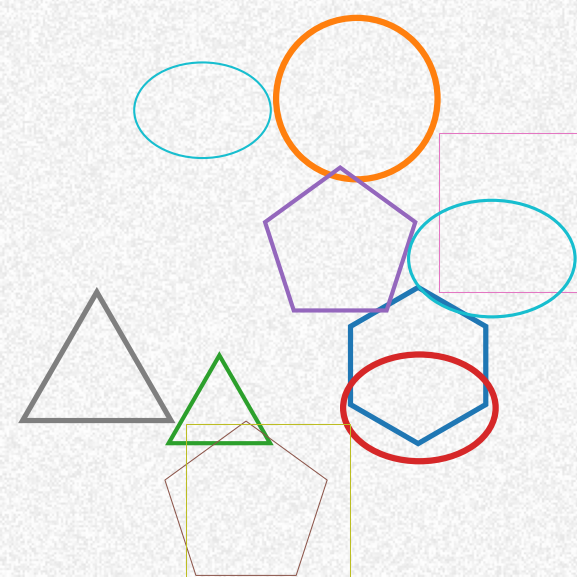[{"shape": "hexagon", "thickness": 2.5, "radius": 0.68, "center": [0.724, 0.366]}, {"shape": "circle", "thickness": 3, "radius": 0.7, "center": [0.618, 0.828]}, {"shape": "triangle", "thickness": 2, "radius": 0.51, "center": [0.38, 0.282]}, {"shape": "oval", "thickness": 3, "radius": 0.66, "center": [0.726, 0.293]}, {"shape": "pentagon", "thickness": 2, "radius": 0.68, "center": [0.589, 0.572]}, {"shape": "pentagon", "thickness": 0.5, "radius": 0.74, "center": [0.426, 0.122]}, {"shape": "square", "thickness": 0.5, "radius": 0.69, "center": [0.898, 0.631]}, {"shape": "triangle", "thickness": 2.5, "radius": 0.74, "center": [0.168, 0.345]}, {"shape": "square", "thickness": 0.5, "radius": 0.71, "center": [0.465, 0.123]}, {"shape": "oval", "thickness": 1, "radius": 0.59, "center": [0.351, 0.808]}, {"shape": "oval", "thickness": 1.5, "radius": 0.72, "center": [0.852, 0.551]}]